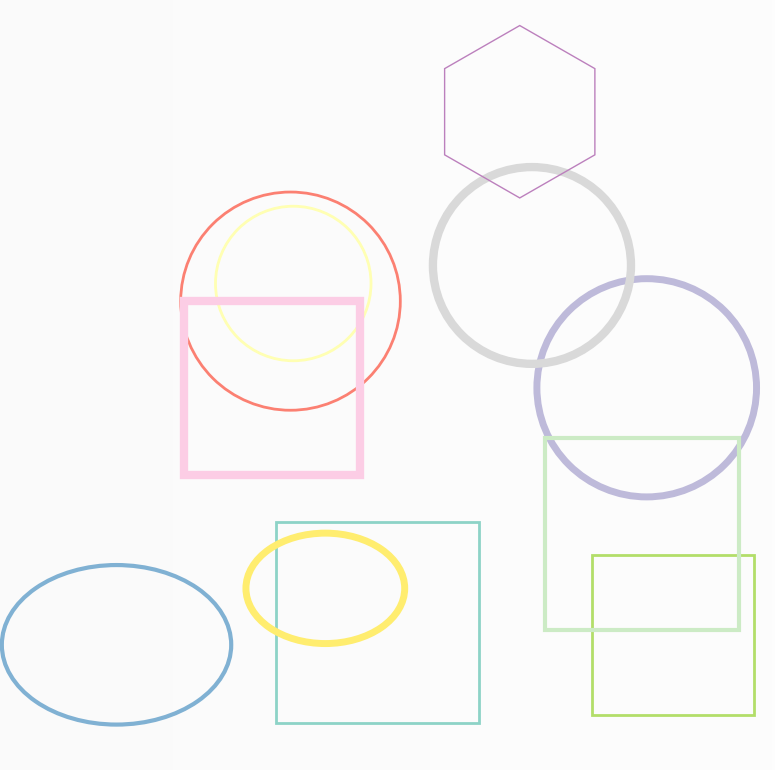[{"shape": "square", "thickness": 1, "radius": 0.65, "center": [0.487, 0.192]}, {"shape": "circle", "thickness": 1, "radius": 0.5, "center": [0.378, 0.632]}, {"shape": "circle", "thickness": 2.5, "radius": 0.71, "center": [0.834, 0.496]}, {"shape": "circle", "thickness": 1, "radius": 0.71, "center": [0.375, 0.609]}, {"shape": "oval", "thickness": 1.5, "radius": 0.74, "center": [0.15, 0.163]}, {"shape": "square", "thickness": 1, "radius": 0.52, "center": [0.868, 0.176]}, {"shape": "square", "thickness": 3, "radius": 0.57, "center": [0.351, 0.497]}, {"shape": "circle", "thickness": 3, "radius": 0.64, "center": [0.686, 0.655]}, {"shape": "hexagon", "thickness": 0.5, "radius": 0.56, "center": [0.671, 0.855]}, {"shape": "square", "thickness": 1.5, "radius": 0.62, "center": [0.829, 0.306]}, {"shape": "oval", "thickness": 2.5, "radius": 0.51, "center": [0.42, 0.236]}]